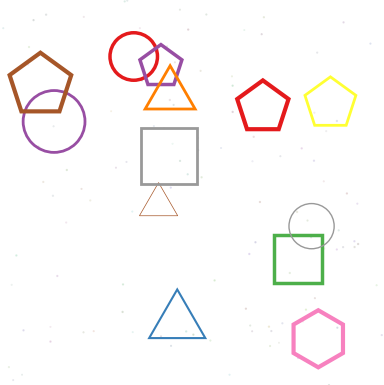[{"shape": "circle", "thickness": 2.5, "radius": 0.31, "center": [0.347, 0.853]}, {"shape": "pentagon", "thickness": 3, "radius": 0.35, "center": [0.683, 0.721]}, {"shape": "triangle", "thickness": 1.5, "radius": 0.42, "center": [0.46, 0.164]}, {"shape": "square", "thickness": 2.5, "radius": 0.31, "center": [0.774, 0.328]}, {"shape": "circle", "thickness": 2, "radius": 0.4, "center": [0.14, 0.684]}, {"shape": "pentagon", "thickness": 2.5, "radius": 0.29, "center": [0.418, 0.827]}, {"shape": "triangle", "thickness": 2, "radius": 0.37, "center": [0.442, 0.754]}, {"shape": "pentagon", "thickness": 2, "radius": 0.35, "center": [0.858, 0.731]}, {"shape": "pentagon", "thickness": 3, "radius": 0.42, "center": [0.105, 0.779]}, {"shape": "triangle", "thickness": 0.5, "radius": 0.29, "center": [0.412, 0.468]}, {"shape": "hexagon", "thickness": 3, "radius": 0.37, "center": [0.827, 0.12]}, {"shape": "square", "thickness": 2, "radius": 0.37, "center": [0.438, 0.594]}, {"shape": "circle", "thickness": 1, "radius": 0.29, "center": [0.809, 0.413]}]